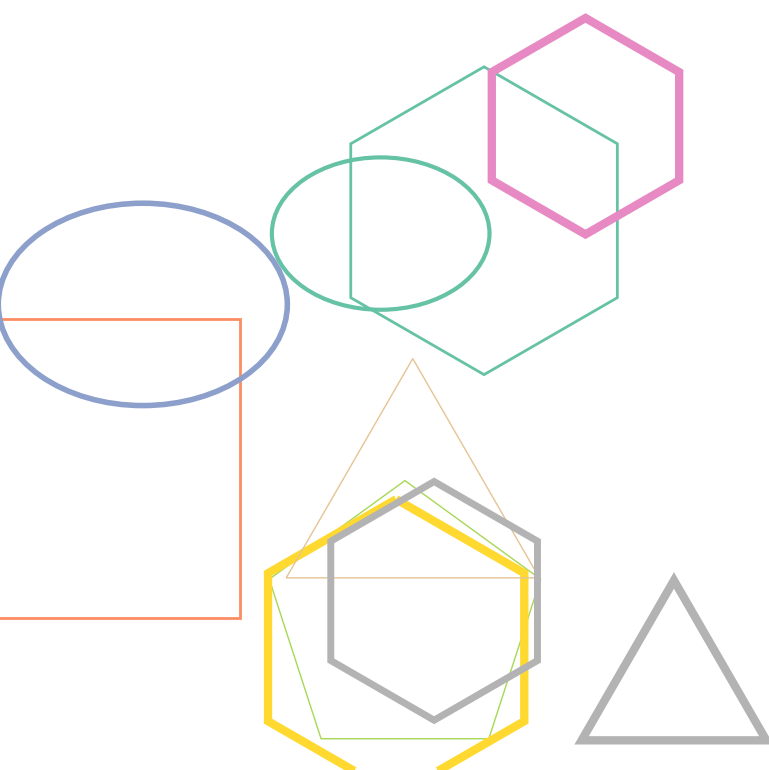[{"shape": "hexagon", "thickness": 1, "radius": 1.0, "center": [0.629, 0.713]}, {"shape": "oval", "thickness": 1.5, "radius": 0.71, "center": [0.494, 0.697]}, {"shape": "square", "thickness": 1, "radius": 0.97, "center": [0.117, 0.391]}, {"shape": "oval", "thickness": 2, "radius": 0.94, "center": [0.185, 0.605]}, {"shape": "hexagon", "thickness": 3, "radius": 0.7, "center": [0.76, 0.836]}, {"shape": "pentagon", "thickness": 0.5, "radius": 0.93, "center": [0.526, 0.191]}, {"shape": "hexagon", "thickness": 3, "radius": 0.96, "center": [0.514, 0.159]}, {"shape": "triangle", "thickness": 0.5, "radius": 0.95, "center": [0.536, 0.344]}, {"shape": "hexagon", "thickness": 2.5, "radius": 0.77, "center": [0.564, 0.22]}, {"shape": "triangle", "thickness": 3, "radius": 0.69, "center": [0.875, 0.108]}]